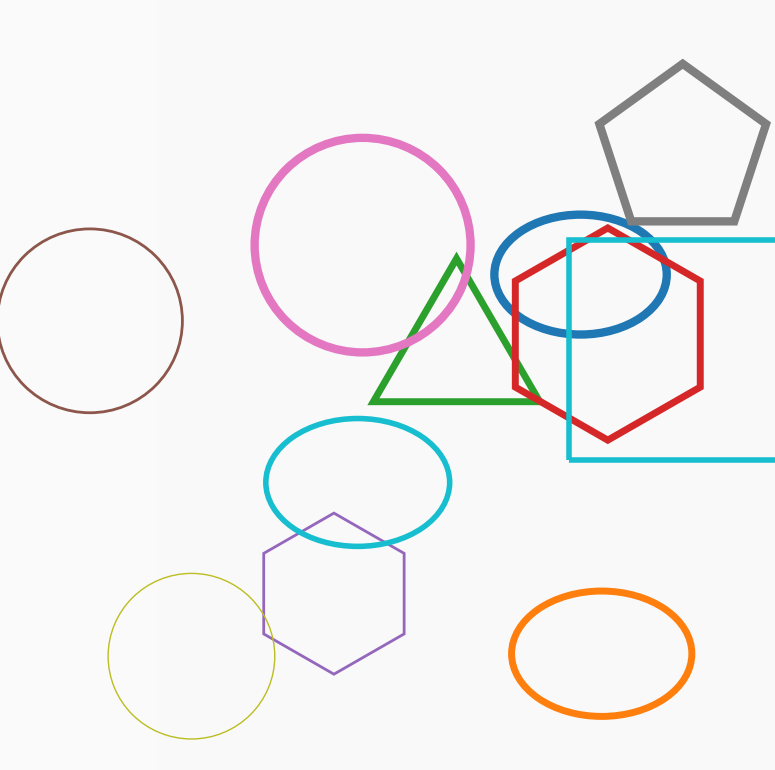[{"shape": "oval", "thickness": 3, "radius": 0.56, "center": [0.749, 0.643]}, {"shape": "oval", "thickness": 2.5, "radius": 0.58, "center": [0.776, 0.151]}, {"shape": "triangle", "thickness": 2.5, "radius": 0.62, "center": [0.589, 0.54]}, {"shape": "hexagon", "thickness": 2.5, "radius": 0.69, "center": [0.784, 0.566]}, {"shape": "hexagon", "thickness": 1, "radius": 0.52, "center": [0.431, 0.229]}, {"shape": "circle", "thickness": 1, "radius": 0.6, "center": [0.116, 0.583]}, {"shape": "circle", "thickness": 3, "radius": 0.7, "center": [0.468, 0.682]}, {"shape": "pentagon", "thickness": 3, "radius": 0.57, "center": [0.881, 0.804]}, {"shape": "circle", "thickness": 0.5, "radius": 0.54, "center": [0.247, 0.148]}, {"shape": "square", "thickness": 2, "radius": 0.71, "center": [0.876, 0.545]}, {"shape": "oval", "thickness": 2, "radius": 0.59, "center": [0.462, 0.373]}]